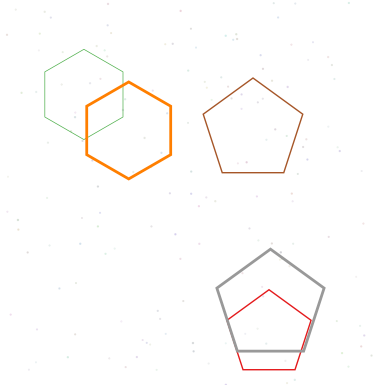[{"shape": "pentagon", "thickness": 1, "radius": 0.57, "center": [0.699, 0.133]}, {"shape": "hexagon", "thickness": 0.5, "radius": 0.59, "center": [0.218, 0.755]}, {"shape": "hexagon", "thickness": 2, "radius": 0.63, "center": [0.334, 0.661]}, {"shape": "pentagon", "thickness": 1, "radius": 0.68, "center": [0.657, 0.661]}, {"shape": "pentagon", "thickness": 2, "radius": 0.73, "center": [0.703, 0.206]}]